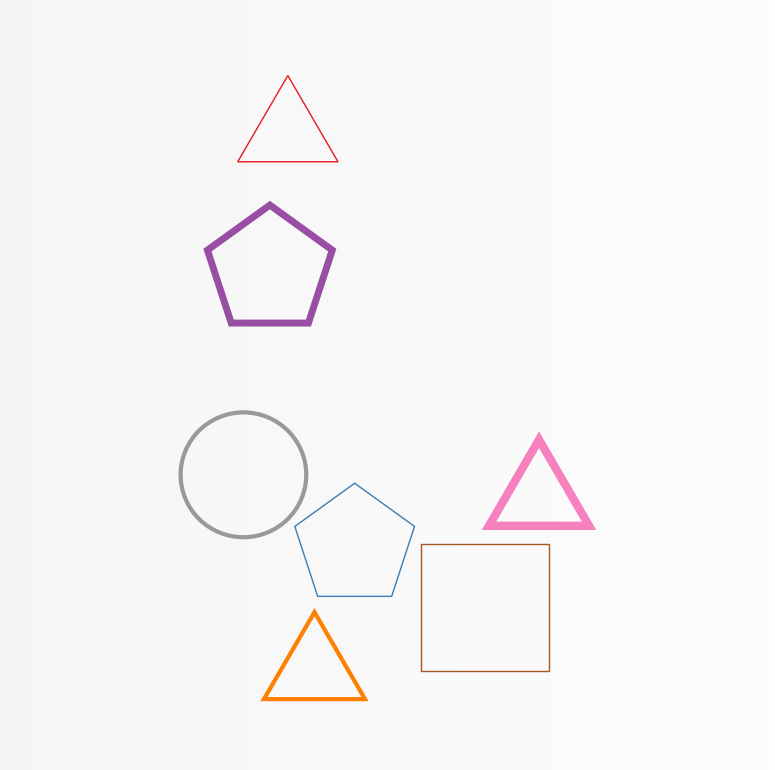[{"shape": "triangle", "thickness": 0.5, "radius": 0.37, "center": [0.371, 0.827]}, {"shape": "pentagon", "thickness": 0.5, "radius": 0.41, "center": [0.458, 0.291]}, {"shape": "pentagon", "thickness": 2.5, "radius": 0.42, "center": [0.348, 0.649]}, {"shape": "triangle", "thickness": 1.5, "radius": 0.38, "center": [0.406, 0.13]}, {"shape": "square", "thickness": 0.5, "radius": 0.41, "center": [0.626, 0.211]}, {"shape": "triangle", "thickness": 3, "radius": 0.37, "center": [0.696, 0.354]}, {"shape": "circle", "thickness": 1.5, "radius": 0.41, "center": [0.314, 0.383]}]